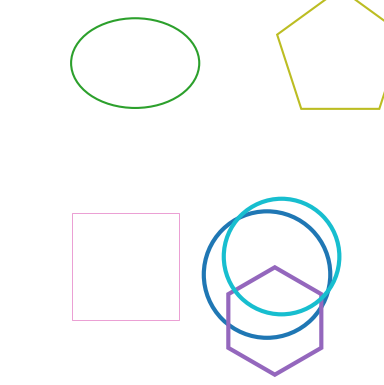[{"shape": "circle", "thickness": 3, "radius": 0.82, "center": [0.694, 0.287]}, {"shape": "oval", "thickness": 1.5, "radius": 0.83, "center": [0.351, 0.836]}, {"shape": "hexagon", "thickness": 3, "radius": 0.7, "center": [0.714, 0.166]}, {"shape": "square", "thickness": 0.5, "radius": 0.7, "center": [0.326, 0.308]}, {"shape": "pentagon", "thickness": 1.5, "radius": 0.86, "center": [0.884, 0.857]}, {"shape": "circle", "thickness": 3, "radius": 0.75, "center": [0.731, 0.334]}]